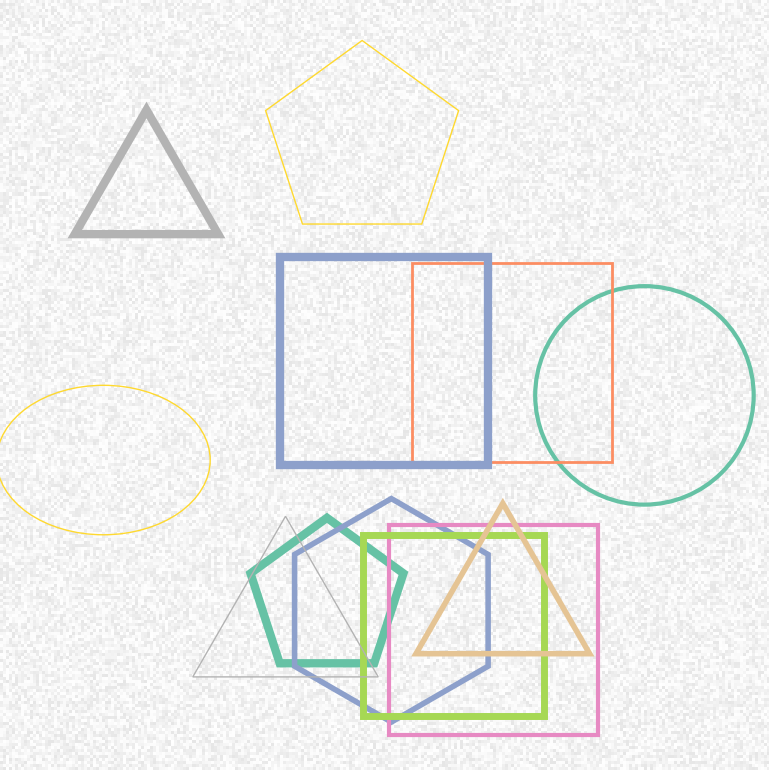[{"shape": "pentagon", "thickness": 3, "radius": 0.52, "center": [0.425, 0.223]}, {"shape": "circle", "thickness": 1.5, "radius": 0.71, "center": [0.837, 0.487]}, {"shape": "square", "thickness": 1, "radius": 0.65, "center": [0.665, 0.529]}, {"shape": "square", "thickness": 3, "radius": 0.67, "center": [0.499, 0.531]}, {"shape": "hexagon", "thickness": 2, "radius": 0.73, "center": [0.508, 0.207]}, {"shape": "square", "thickness": 1.5, "radius": 0.68, "center": [0.641, 0.182]}, {"shape": "square", "thickness": 2.5, "radius": 0.59, "center": [0.59, 0.188]}, {"shape": "oval", "thickness": 0.5, "radius": 0.69, "center": [0.134, 0.403]}, {"shape": "pentagon", "thickness": 0.5, "radius": 0.66, "center": [0.47, 0.816]}, {"shape": "triangle", "thickness": 2, "radius": 0.65, "center": [0.653, 0.216]}, {"shape": "triangle", "thickness": 3, "radius": 0.54, "center": [0.19, 0.75]}, {"shape": "triangle", "thickness": 0.5, "radius": 0.7, "center": [0.371, 0.19]}]